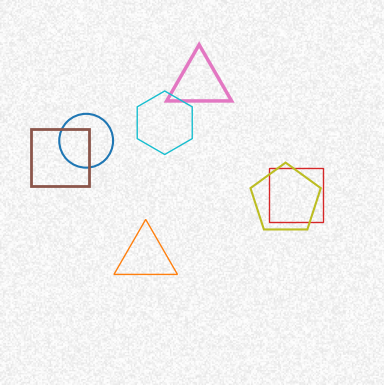[{"shape": "circle", "thickness": 1.5, "radius": 0.35, "center": [0.224, 0.634]}, {"shape": "triangle", "thickness": 1, "radius": 0.48, "center": [0.378, 0.335]}, {"shape": "square", "thickness": 1, "radius": 0.35, "center": [0.769, 0.493]}, {"shape": "square", "thickness": 2, "radius": 0.37, "center": [0.156, 0.591]}, {"shape": "triangle", "thickness": 2.5, "radius": 0.49, "center": [0.517, 0.787]}, {"shape": "pentagon", "thickness": 1.5, "radius": 0.48, "center": [0.742, 0.482]}, {"shape": "hexagon", "thickness": 1, "radius": 0.41, "center": [0.428, 0.681]}]